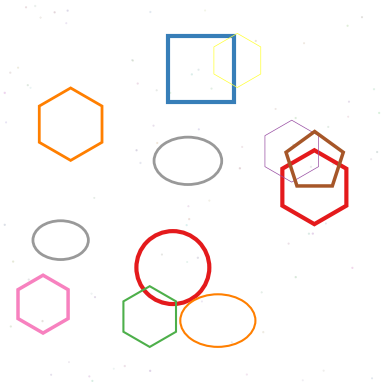[{"shape": "circle", "thickness": 3, "radius": 0.47, "center": [0.449, 0.305]}, {"shape": "hexagon", "thickness": 3, "radius": 0.48, "center": [0.817, 0.514]}, {"shape": "square", "thickness": 3, "radius": 0.43, "center": [0.522, 0.821]}, {"shape": "hexagon", "thickness": 1.5, "radius": 0.39, "center": [0.389, 0.178]}, {"shape": "hexagon", "thickness": 0.5, "radius": 0.4, "center": [0.758, 0.607]}, {"shape": "hexagon", "thickness": 2, "radius": 0.47, "center": [0.183, 0.677]}, {"shape": "oval", "thickness": 1.5, "radius": 0.49, "center": [0.566, 0.167]}, {"shape": "hexagon", "thickness": 0.5, "radius": 0.35, "center": [0.616, 0.843]}, {"shape": "pentagon", "thickness": 2.5, "radius": 0.39, "center": [0.817, 0.58]}, {"shape": "hexagon", "thickness": 2.5, "radius": 0.38, "center": [0.112, 0.21]}, {"shape": "oval", "thickness": 2, "radius": 0.36, "center": [0.158, 0.376]}, {"shape": "oval", "thickness": 2, "radius": 0.44, "center": [0.488, 0.582]}]